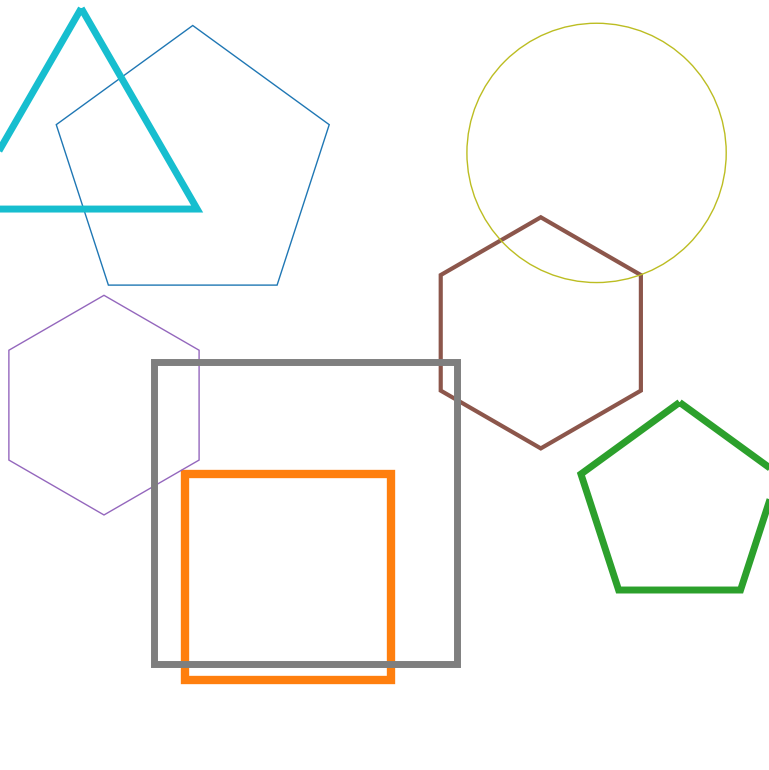[{"shape": "pentagon", "thickness": 0.5, "radius": 0.93, "center": [0.25, 0.781]}, {"shape": "square", "thickness": 3, "radius": 0.67, "center": [0.374, 0.251]}, {"shape": "pentagon", "thickness": 2.5, "radius": 0.67, "center": [0.883, 0.343]}, {"shape": "hexagon", "thickness": 0.5, "radius": 0.71, "center": [0.135, 0.474]}, {"shape": "hexagon", "thickness": 1.5, "radius": 0.75, "center": [0.702, 0.568]}, {"shape": "square", "thickness": 2.5, "radius": 0.98, "center": [0.397, 0.334]}, {"shape": "circle", "thickness": 0.5, "radius": 0.84, "center": [0.775, 0.801]}, {"shape": "triangle", "thickness": 2.5, "radius": 0.87, "center": [0.106, 0.815]}]